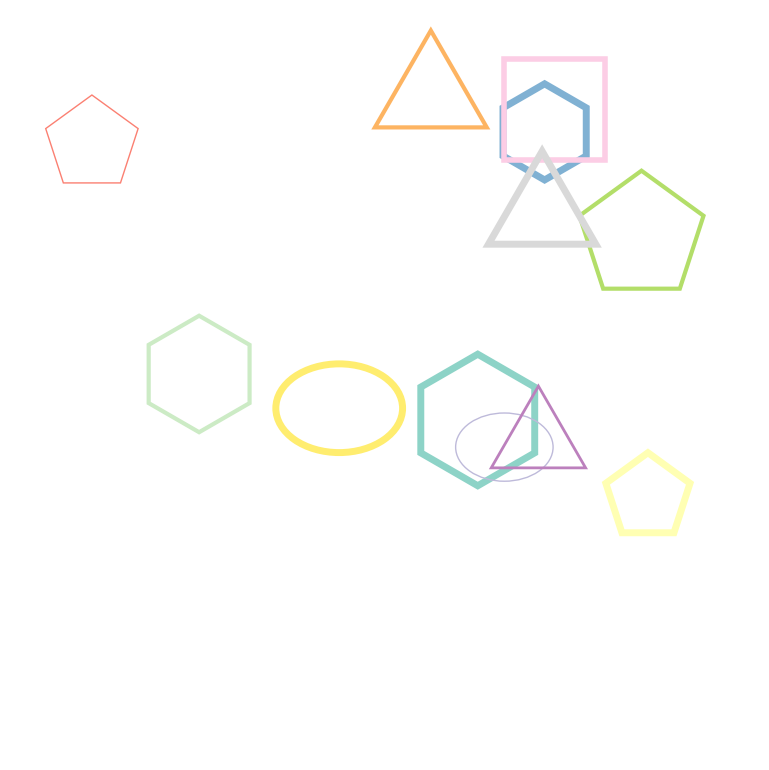[{"shape": "hexagon", "thickness": 2.5, "radius": 0.43, "center": [0.62, 0.455]}, {"shape": "pentagon", "thickness": 2.5, "radius": 0.29, "center": [0.841, 0.355]}, {"shape": "oval", "thickness": 0.5, "radius": 0.32, "center": [0.655, 0.419]}, {"shape": "pentagon", "thickness": 0.5, "radius": 0.32, "center": [0.119, 0.813]}, {"shape": "hexagon", "thickness": 2.5, "radius": 0.31, "center": [0.707, 0.829]}, {"shape": "triangle", "thickness": 1.5, "radius": 0.42, "center": [0.56, 0.876]}, {"shape": "pentagon", "thickness": 1.5, "radius": 0.42, "center": [0.833, 0.694]}, {"shape": "square", "thickness": 2, "radius": 0.33, "center": [0.721, 0.857]}, {"shape": "triangle", "thickness": 2.5, "radius": 0.4, "center": [0.704, 0.723]}, {"shape": "triangle", "thickness": 1, "radius": 0.35, "center": [0.699, 0.428]}, {"shape": "hexagon", "thickness": 1.5, "radius": 0.38, "center": [0.259, 0.514]}, {"shape": "oval", "thickness": 2.5, "radius": 0.41, "center": [0.441, 0.47]}]